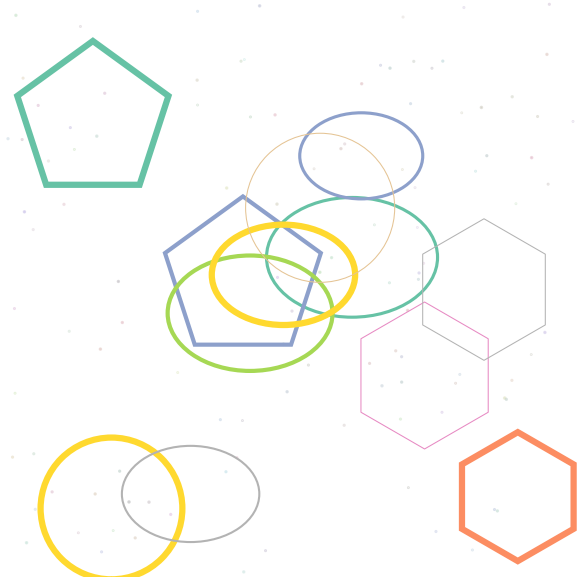[{"shape": "pentagon", "thickness": 3, "radius": 0.69, "center": [0.161, 0.791]}, {"shape": "oval", "thickness": 1.5, "radius": 0.74, "center": [0.61, 0.554]}, {"shape": "hexagon", "thickness": 3, "radius": 0.56, "center": [0.897, 0.139]}, {"shape": "pentagon", "thickness": 2, "radius": 0.71, "center": [0.421, 0.517]}, {"shape": "oval", "thickness": 1.5, "radius": 0.53, "center": [0.626, 0.729]}, {"shape": "hexagon", "thickness": 0.5, "radius": 0.64, "center": [0.735, 0.349]}, {"shape": "oval", "thickness": 2, "radius": 0.71, "center": [0.433, 0.457]}, {"shape": "circle", "thickness": 3, "radius": 0.61, "center": [0.193, 0.119]}, {"shape": "oval", "thickness": 3, "radius": 0.62, "center": [0.491, 0.523]}, {"shape": "circle", "thickness": 0.5, "radius": 0.65, "center": [0.554, 0.639]}, {"shape": "hexagon", "thickness": 0.5, "radius": 0.61, "center": [0.838, 0.498]}, {"shape": "oval", "thickness": 1, "radius": 0.59, "center": [0.33, 0.144]}]